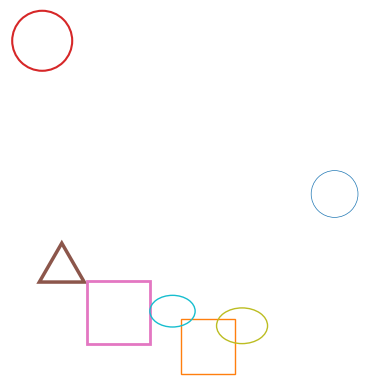[{"shape": "circle", "thickness": 0.5, "radius": 0.3, "center": [0.869, 0.496]}, {"shape": "square", "thickness": 1, "radius": 0.35, "center": [0.541, 0.1]}, {"shape": "circle", "thickness": 1.5, "radius": 0.39, "center": [0.11, 0.894]}, {"shape": "triangle", "thickness": 2.5, "radius": 0.34, "center": [0.16, 0.301]}, {"shape": "square", "thickness": 2, "radius": 0.41, "center": [0.307, 0.188]}, {"shape": "oval", "thickness": 1, "radius": 0.33, "center": [0.629, 0.154]}, {"shape": "oval", "thickness": 1, "radius": 0.29, "center": [0.448, 0.192]}]